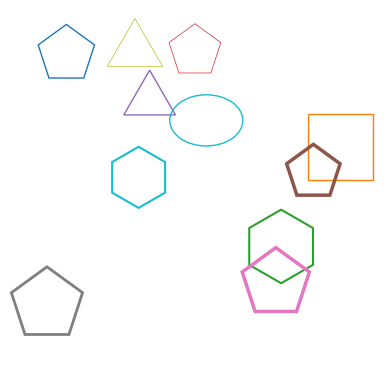[{"shape": "pentagon", "thickness": 1, "radius": 0.38, "center": [0.172, 0.86]}, {"shape": "square", "thickness": 1, "radius": 0.42, "center": [0.884, 0.618]}, {"shape": "hexagon", "thickness": 1.5, "radius": 0.48, "center": [0.73, 0.36]}, {"shape": "pentagon", "thickness": 0.5, "radius": 0.35, "center": [0.506, 0.868]}, {"shape": "triangle", "thickness": 1, "radius": 0.39, "center": [0.389, 0.74]}, {"shape": "pentagon", "thickness": 2.5, "radius": 0.36, "center": [0.814, 0.552]}, {"shape": "pentagon", "thickness": 2.5, "radius": 0.46, "center": [0.716, 0.265]}, {"shape": "pentagon", "thickness": 2, "radius": 0.49, "center": [0.122, 0.21]}, {"shape": "triangle", "thickness": 0.5, "radius": 0.42, "center": [0.35, 0.869]}, {"shape": "hexagon", "thickness": 1.5, "radius": 0.4, "center": [0.36, 0.539]}, {"shape": "oval", "thickness": 1, "radius": 0.47, "center": [0.536, 0.687]}]